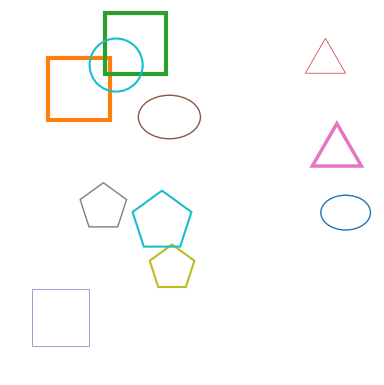[{"shape": "oval", "thickness": 1, "radius": 0.32, "center": [0.898, 0.448]}, {"shape": "square", "thickness": 3, "radius": 0.4, "center": [0.205, 0.769]}, {"shape": "square", "thickness": 3, "radius": 0.39, "center": [0.352, 0.887]}, {"shape": "triangle", "thickness": 0.5, "radius": 0.3, "center": [0.845, 0.84]}, {"shape": "square", "thickness": 0.5, "radius": 0.37, "center": [0.157, 0.176]}, {"shape": "oval", "thickness": 1, "radius": 0.4, "center": [0.44, 0.696]}, {"shape": "triangle", "thickness": 2.5, "radius": 0.37, "center": [0.875, 0.606]}, {"shape": "pentagon", "thickness": 1, "radius": 0.32, "center": [0.268, 0.462]}, {"shape": "pentagon", "thickness": 1.5, "radius": 0.31, "center": [0.447, 0.304]}, {"shape": "circle", "thickness": 1.5, "radius": 0.34, "center": [0.302, 0.831]}, {"shape": "pentagon", "thickness": 1.5, "radius": 0.4, "center": [0.421, 0.424]}]